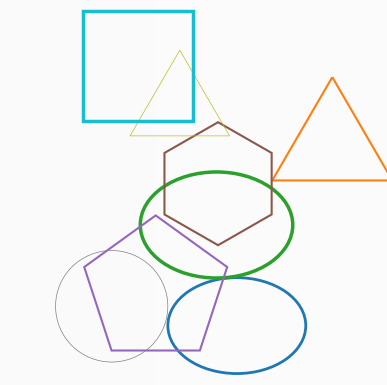[{"shape": "oval", "thickness": 2, "radius": 0.89, "center": [0.611, 0.154]}, {"shape": "triangle", "thickness": 1.5, "radius": 0.89, "center": [0.858, 0.621]}, {"shape": "oval", "thickness": 2.5, "radius": 0.98, "center": [0.559, 0.416]}, {"shape": "pentagon", "thickness": 1.5, "radius": 0.97, "center": [0.402, 0.246]}, {"shape": "hexagon", "thickness": 1.5, "radius": 0.8, "center": [0.563, 0.523]}, {"shape": "circle", "thickness": 0.5, "radius": 0.72, "center": [0.288, 0.204]}, {"shape": "triangle", "thickness": 0.5, "radius": 0.74, "center": [0.464, 0.721]}, {"shape": "square", "thickness": 2.5, "radius": 0.71, "center": [0.356, 0.829]}]